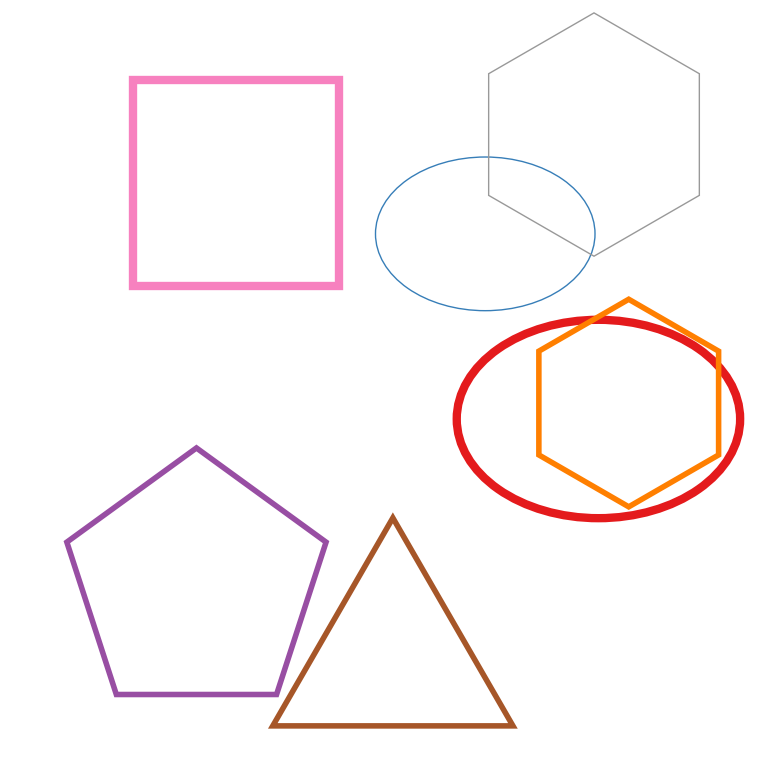[{"shape": "oval", "thickness": 3, "radius": 0.92, "center": [0.777, 0.456]}, {"shape": "oval", "thickness": 0.5, "radius": 0.71, "center": [0.63, 0.696]}, {"shape": "pentagon", "thickness": 2, "radius": 0.88, "center": [0.255, 0.241]}, {"shape": "hexagon", "thickness": 2, "radius": 0.67, "center": [0.817, 0.477]}, {"shape": "triangle", "thickness": 2, "radius": 0.9, "center": [0.51, 0.147]}, {"shape": "square", "thickness": 3, "radius": 0.67, "center": [0.307, 0.762]}, {"shape": "hexagon", "thickness": 0.5, "radius": 0.79, "center": [0.771, 0.825]}]